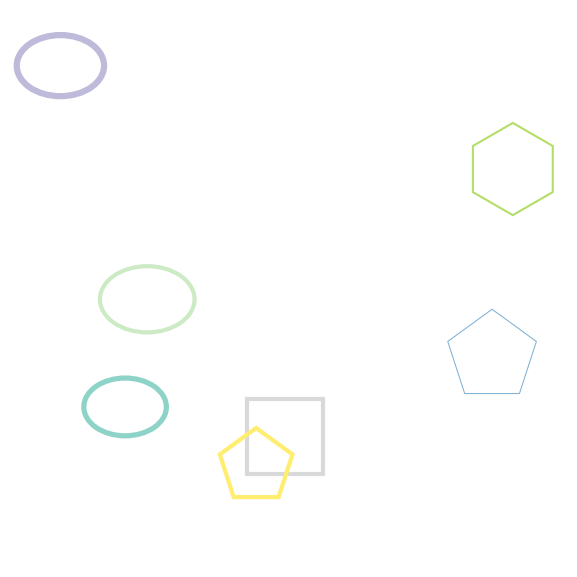[{"shape": "oval", "thickness": 2.5, "radius": 0.36, "center": [0.217, 0.294]}, {"shape": "oval", "thickness": 3, "radius": 0.38, "center": [0.105, 0.885]}, {"shape": "pentagon", "thickness": 0.5, "radius": 0.4, "center": [0.852, 0.383]}, {"shape": "hexagon", "thickness": 1, "radius": 0.4, "center": [0.888, 0.706]}, {"shape": "square", "thickness": 2, "radius": 0.33, "center": [0.493, 0.243]}, {"shape": "oval", "thickness": 2, "radius": 0.41, "center": [0.255, 0.481]}, {"shape": "pentagon", "thickness": 2, "radius": 0.33, "center": [0.444, 0.192]}]